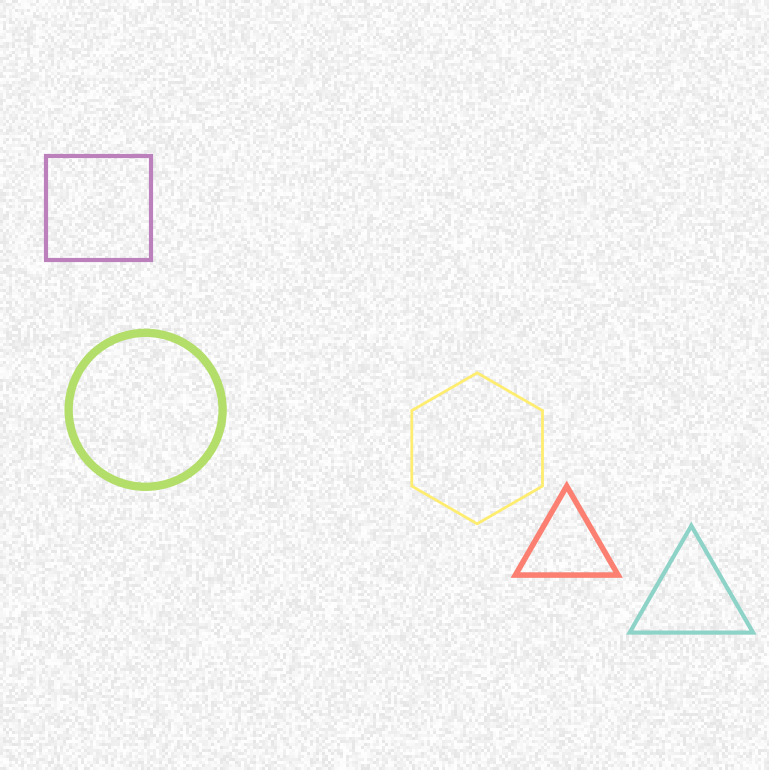[{"shape": "triangle", "thickness": 1.5, "radius": 0.46, "center": [0.898, 0.225]}, {"shape": "triangle", "thickness": 2, "radius": 0.39, "center": [0.736, 0.292]}, {"shape": "circle", "thickness": 3, "radius": 0.5, "center": [0.189, 0.468]}, {"shape": "square", "thickness": 1.5, "radius": 0.34, "center": [0.128, 0.73]}, {"shape": "hexagon", "thickness": 1, "radius": 0.49, "center": [0.62, 0.418]}]